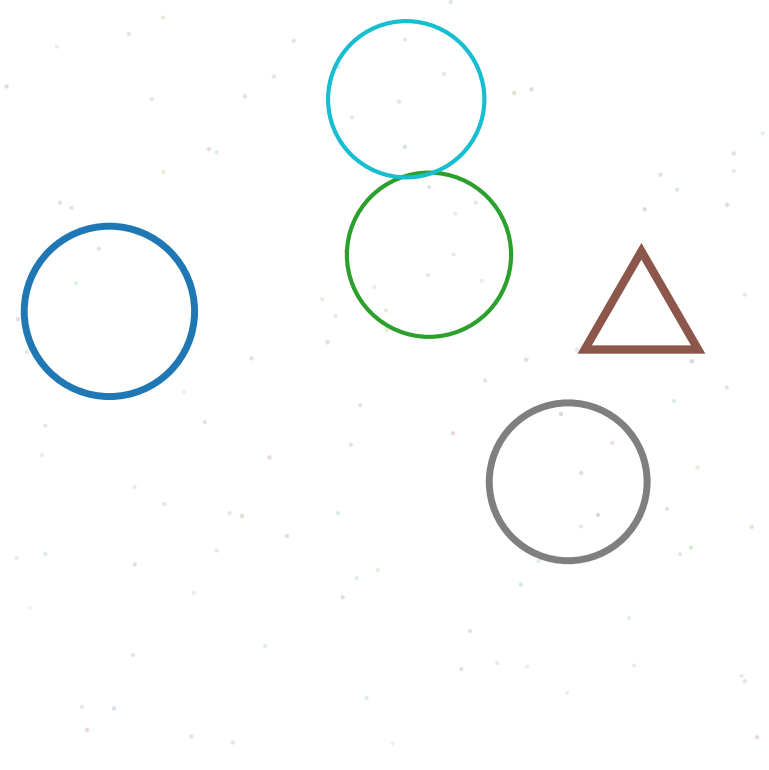[{"shape": "circle", "thickness": 2.5, "radius": 0.55, "center": [0.142, 0.596]}, {"shape": "circle", "thickness": 1.5, "radius": 0.53, "center": [0.557, 0.669]}, {"shape": "triangle", "thickness": 3, "radius": 0.43, "center": [0.833, 0.589]}, {"shape": "circle", "thickness": 2.5, "radius": 0.51, "center": [0.738, 0.374]}, {"shape": "circle", "thickness": 1.5, "radius": 0.51, "center": [0.528, 0.871]}]